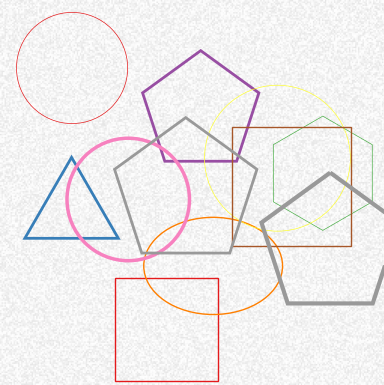[{"shape": "circle", "thickness": 0.5, "radius": 0.72, "center": [0.187, 0.823]}, {"shape": "square", "thickness": 1, "radius": 0.67, "center": [0.432, 0.145]}, {"shape": "triangle", "thickness": 2, "radius": 0.7, "center": [0.186, 0.451]}, {"shape": "hexagon", "thickness": 0.5, "radius": 0.74, "center": [0.838, 0.55]}, {"shape": "pentagon", "thickness": 2, "radius": 0.79, "center": [0.521, 0.71]}, {"shape": "oval", "thickness": 1, "radius": 0.9, "center": [0.554, 0.309]}, {"shape": "circle", "thickness": 0.5, "radius": 0.95, "center": [0.721, 0.589]}, {"shape": "square", "thickness": 1, "radius": 0.77, "center": [0.756, 0.515]}, {"shape": "circle", "thickness": 2.5, "radius": 0.8, "center": [0.333, 0.482]}, {"shape": "pentagon", "thickness": 3, "radius": 0.94, "center": [0.858, 0.364]}, {"shape": "pentagon", "thickness": 2, "radius": 0.97, "center": [0.482, 0.5]}]